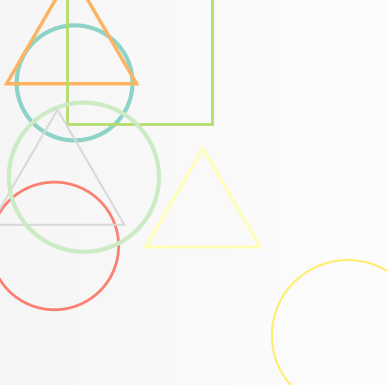[{"shape": "circle", "thickness": 3, "radius": 0.75, "center": [0.192, 0.785]}, {"shape": "triangle", "thickness": 2, "radius": 0.85, "center": [0.524, 0.444]}, {"shape": "circle", "thickness": 2, "radius": 0.83, "center": [0.14, 0.361]}, {"shape": "triangle", "thickness": 2.5, "radius": 0.97, "center": [0.185, 0.879]}, {"shape": "square", "thickness": 2, "radius": 0.94, "center": [0.359, 0.864]}, {"shape": "triangle", "thickness": 1.5, "radius": 1.0, "center": [0.148, 0.516]}, {"shape": "circle", "thickness": 3, "radius": 0.97, "center": [0.217, 0.54]}, {"shape": "circle", "thickness": 1.5, "radius": 0.98, "center": [0.898, 0.129]}]